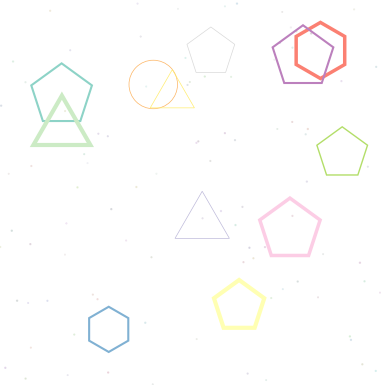[{"shape": "pentagon", "thickness": 1.5, "radius": 0.41, "center": [0.16, 0.753]}, {"shape": "pentagon", "thickness": 3, "radius": 0.34, "center": [0.621, 0.204]}, {"shape": "triangle", "thickness": 0.5, "radius": 0.41, "center": [0.525, 0.422]}, {"shape": "hexagon", "thickness": 2.5, "radius": 0.36, "center": [0.832, 0.869]}, {"shape": "hexagon", "thickness": 1.5, "radius": 0.29, "center": [0.282, 0.145]}, {"shape": "circle", "thickness": 0.5, "radius": 0.32, "center": [0.398, 0.781]}, {"shape": "pentagon", "thickness": 1, "radius": 0.35, "center": [0.889, 0.601]}, {"shape": "pentagon", "thickness": 2.5, "radius": 0.41, "center": [0.753, 0.403]}, {"shape": "pentagon", "thickness": 0.5, "radius": 0.33, "center": [0.548, 0.865]}, {"shape": "pentagon", "thickness": 1.5, "radius": 0.41, "center": [0.787, 0.851]}, {"shape": "triangle", "thickness": 3, "radius": 0.43, "center": [0.161, 0.666]}, {"shape": "triangle", "thickness": 0.5, "radius": 0.33, "center": [0.448, 0.753]}]